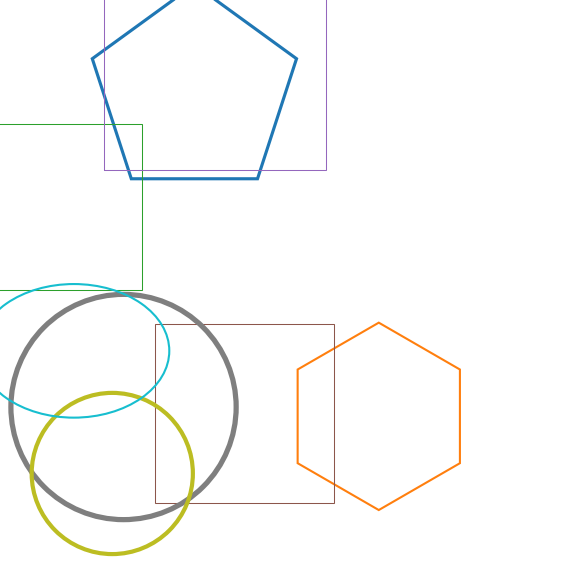[{"shape": "pentagon", "thickness": 1.5, "radius": 0.93, "center": [0.337, 0.84]}, {"shape": "hexagon", "thickness": 1, "radius": 0.81, "center": [0.656, 0.278]}, {"shape": "square", "thickness": 0.5, "radius": 0.72, "center": [0.102, 0.64]}, {"shape": "square", "thickness": 0.5, "radius": 0.96, "center": [0.372, 0.897]}, {"shape": "square", "thickness": 0.5, "radius": 0.77, "center": [0.423, 0.283]}, {"shape": "circle", "thickness": 2.5, "radius": 0.98, "center": [0.214, 0.294]}, {"shape": "circle", "thickness": 2, "radius": 0.7, "center": [0.194, 0.179]}, {"shape": "oval", "thickness": 1, "radius": 0.83, "center": [0.128, 0.392]}]